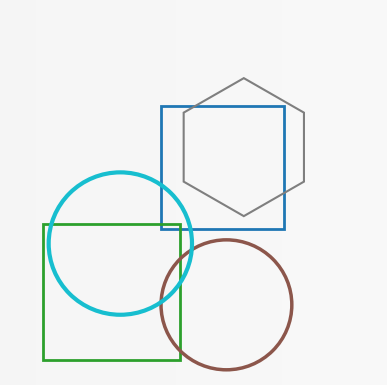[{"shape": "square", "thickness": 2, "radius": 0.8, "center": [0.574, 0.565]}, {"shape": "square", "thickness": 2, "radius": 0.88, "center": [0.288, 0.242]}, {"shape": "circle", "thickness": 2.5, "radius": 0.84, "center": [0.584, 0.208]}, {"shape": "hexagon", "thickness": 1.5, "radius": 0.9, "center": [0.629, 0.618]}, {"shape": "circle", "thickness": 3, "radius": 0.92, "center": [0.311, 0.367]}]